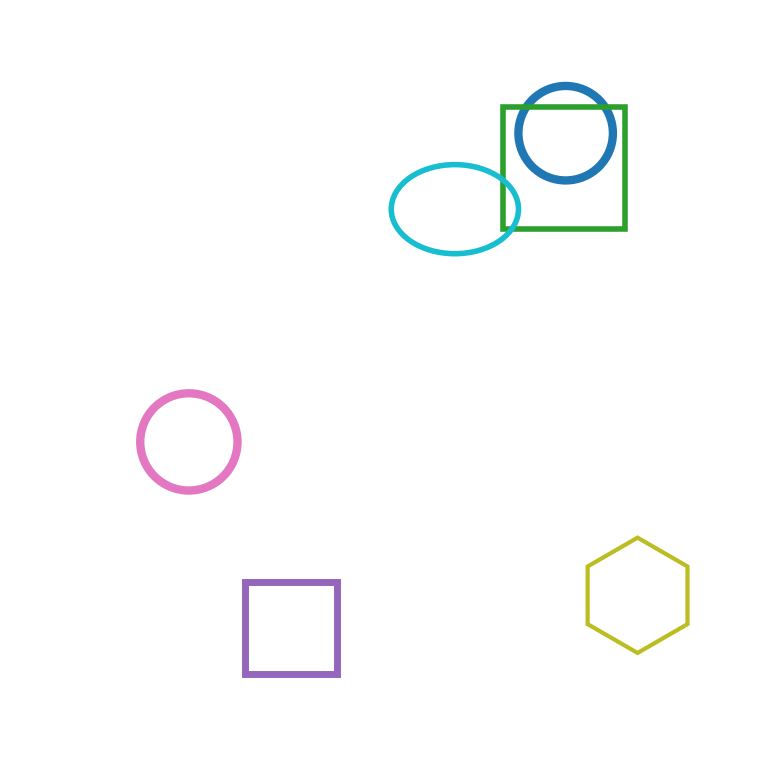[{"shape": "circle", "thickness": 3, "radius": 0.31, "center": [0.735, 0.827]}, {"shape": "square", "thickness": 2, "radius": 0.4, "center": [0.733, 0.782]}, {"shape": "square", "thickness": 2.5, "radius": 0.3, "center": [0.378, 0.185]}, {"shape": "circle", "thickness": 3, "radius": 0.32, "center": [0.245, 0.426]}, {"shape": "hexagon", "thickness": 1.5, "radius": 0.37, "center": [0.828, 0.227]}, {"shape": "oval", "thickness": 2, "radius": 0.41, "center": [0.591, 0.728]}]